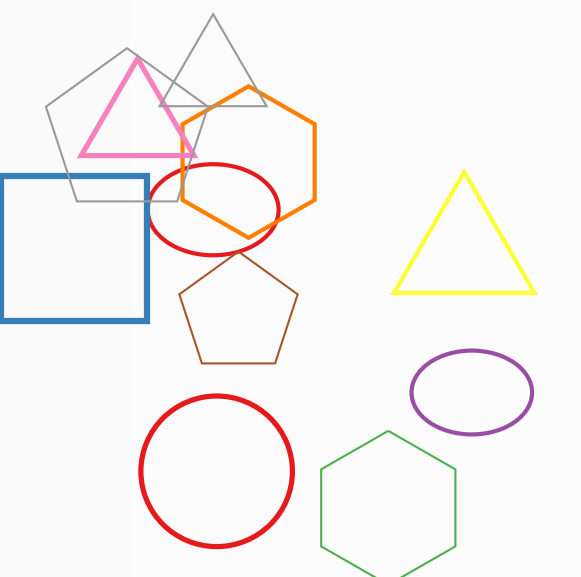[{"shape": "circle", "thickness": 2.5, "radius": 0.65, "center": [0.373, 0.183]}, {"shape": "oval", "thickness": 2, "radius": 0.56, "center": [0.367, 0.636]}, {"shape": "square", "thickness": 3, "radius": 0.63, "center": [0.127, 0.569]}, {"shape": "hexagon", "thickness": 1, "radius": 0.67, "center": [0.668, 0.12]}, {"shape": "oval", "thickness": 2, "radius": 0.52, "center": [0.812, 0.319]}, {"shape": "hexagon", "thickness": 2, "radius": 0.66, "center": [0.428, 0.718]}, {"shape": "triangle", "thickness": 2, "radius": 0.7, "center": [0.799, 0.562]}, {"shape": "pentagon", "thickness": 1, "radius": 0.54, "center": [0.41, 0.456]}, {"shape": "triangle", "thickness": 2.5, "radius": 0.56, "center": [0.237, 0.786]}, {"shape": "triangle", "thickness": 1, "radius": 0.53, "center": [0.367, 0.868]}, {"shape": "pentagon", "thickness": 1, "radius": 0.73, "center": [0.218, 0.769]}]